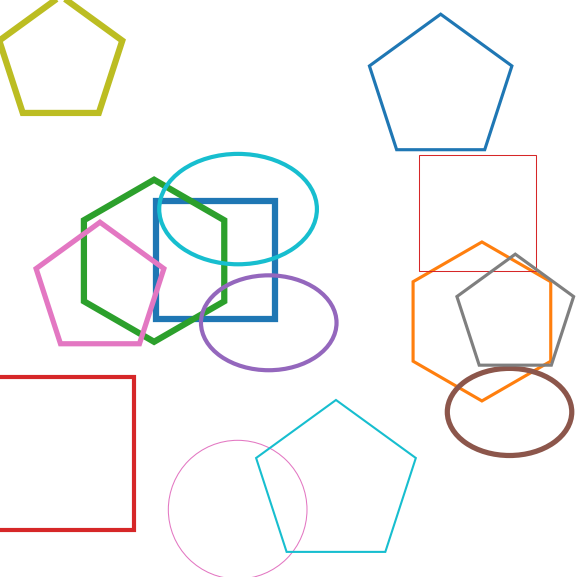[{"shape": "square", "thickness": 3, "radius": 0.51, "center": [0.373, 0.549]}, {"shape": "pentagon", "thickness": 1.5, "radius": 0.65, "center": [0.763, 0.845]}, {"shape": "hexagon", "thickness": 1.5, "radius": 0.69, "center": [0.834, 0.442]}, {"shape": "hexagon", "thickness": 3, "radius": 0.7, "center": [0.267, 0.548]}, {"shape": "square", "thickness": 0.5, "radius": 0.5, "center": [0.827, 0.63]}, {"shape": "square", "thickness": 2, "radius": 0.66, "center": [0.1, 0.213]}, {"shape": "oval", "thickness": 2, "radius": 0.59, "center": [0.465, 0.44]}, {"shape": "oval", "thickness": 2.5, "radius": 0.54, "center": [0.882, 0.286]}, {"shape": "circle", "thickness": 0.5, "radius": 0.6, "center": [0.412, 0.117]}, {"shape": "pentagon", "thickness": 2.5, "radius": 0.58, "center": [0.173, 0.498]}, {"shape": "pentagon", "thickness": 1.5, "radius": 0.53, "center": [0.892, 0.453]}, {"shape": "pentagon", "thickness": 3, "radius": 0.56, "center": [0.105, 0.894]}, {"shape": "oval", "thickness": 2, "radius": 0.68, "center": [0.412, 0.637]}, {"shape": "pentagon", "thickness": 1, "radius": 0.73, "center": [0.582, 0.161]}]